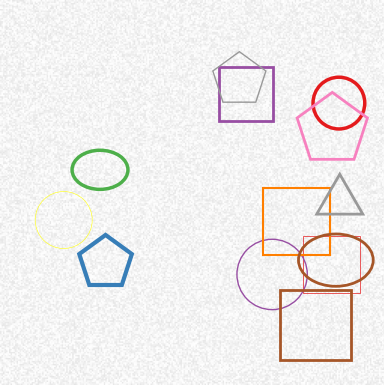[{"shape": "square", "thickness": 0.5, "radius": 0.37, "center": [0.861, 0.314]}, {"shape": "circle", "thickness": 2.5, "radius": 0.34, "center": [0.88, 0.732]}, {"shape": "pentagon", "thickness": 3, "radius": 0.36, "center": [0.274, 0.318]}, {"shape": "oval", "thickness": 2.5, "radius": 0.36, "center": [0.26, 0.559]}, {"shape": "square", "thickness": 2, "radius": 0.35, "center": [0.639, 0.756]}, {"shape": "circle", "thickness": 1, "radius": 0.46, "center": [0.707, 0.287]}, {"shape": "square", "thickness": 1.5, "radius": 0.44, "center": [0.771, 0.425]}, {"shape": "circle", "thickness": 0.5, "radius": 0.37, "center": [0.165, 0.429]}, {"shape": "square", "thickness": 2, "radius": 0.46, "center": [0.82, 0.156]}, {"shape": "oval", "thickness": 2, "radius": 0.49, "center": [0.872, 0.324]}, {"shape": "pentagon", "thickness": 2, "radius": 0.48, "center": [0.863, 0.664]}, {"shape": "pentagon", "thickness": 1, "radius": 0.36, "center": [0.622, 0.793]}, {"shape": "triangle", "thickness": 2, "radius": 0.35, "center": [0.882, 0.478]}]